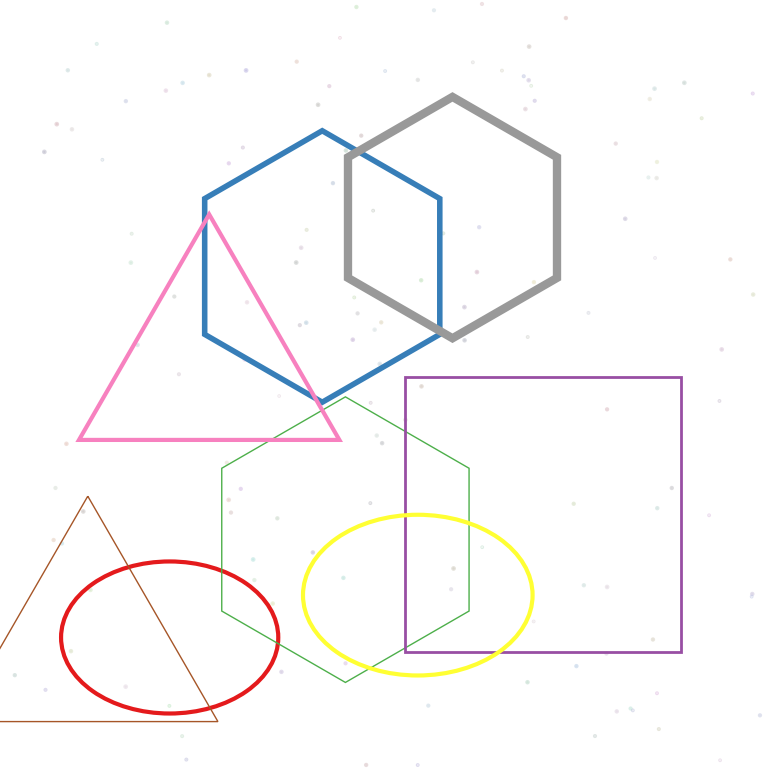[{"shape": "oval", "thickness": 1.5, "radius": 0.71, "center": [0.22, 0.172]}, {"shape": "hexagon", "thickness": 2, "radius": 0.88, "center": [0.418, 0.654]}, {"shape": "hexagon", "thickness": 0.5, "radius": 0.93, "center": [0.449, 0.299]}, {"shape": "square", "thickness": 1, "radius": 0.9, "center": [0.705, 0.332]}, {"shape": "oval", "thickness": 1.5, "radius": 0.75, "center": [0.543, 0.227]}, {"shape": "triangle", "thickness": 0.5, "radius": 0.98, "center": [0.114, 0.16]}, {"shape": "triangle", "thickness": 1.5, "radius": 0.98, "center": [0.272, 0.526]}, {"shape": "hexagon", "thickness": 3, "radius": 0.78, "center": [0.588, 0.717]}]